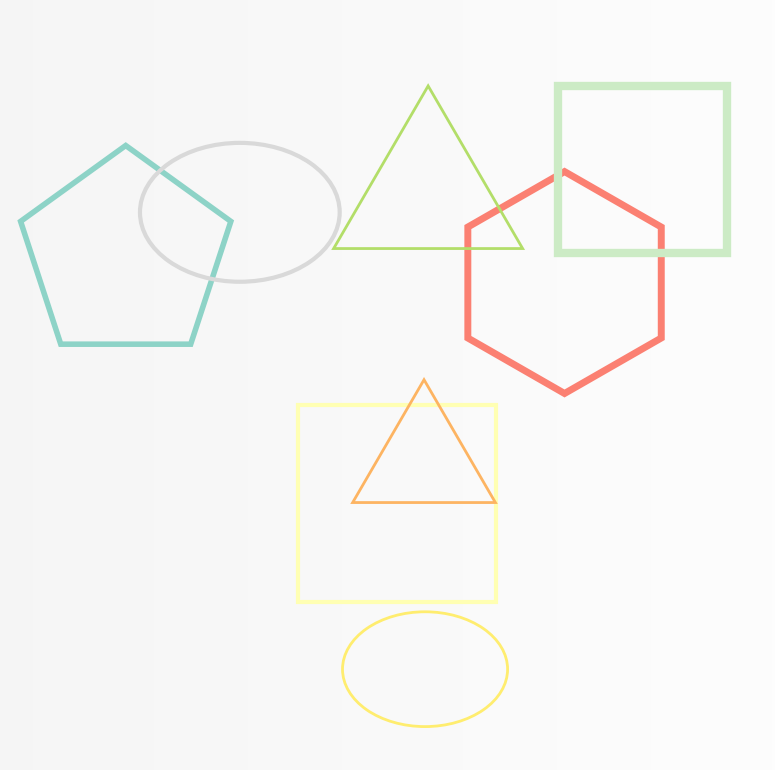[{"shape": "pentagon", "thickness": 2, "radius": 0.71, "center": [0.162, 0.668]}, {"shape": "square", "thickness": 1.5, "radius": 0.64, "center": [0.512, 0.347]}, {"shape": "hexagon", "thickness": 2.5, "radius": 0.72, "center": [0.728, 0.633]}, {"shape": "triangle", "thickness": 1, "radius": 0.53, "center": [0.547, 0.401]}, {"shape": "triangle", "thickness": 1, "radius": 0.7, "center": [0.552, 0.748]}, {"shape": "oval", "thickness": 1.5, "radius": 0.64, "center": [0.309, 0.724]}, {"shape": "square", "thickness": 3, "radius": 0.54, "center": [0.829, 0.78]}, {"shape": "oval", "thickness": 1, "radius": 0.53, "center": [0.548, 0.131]}]